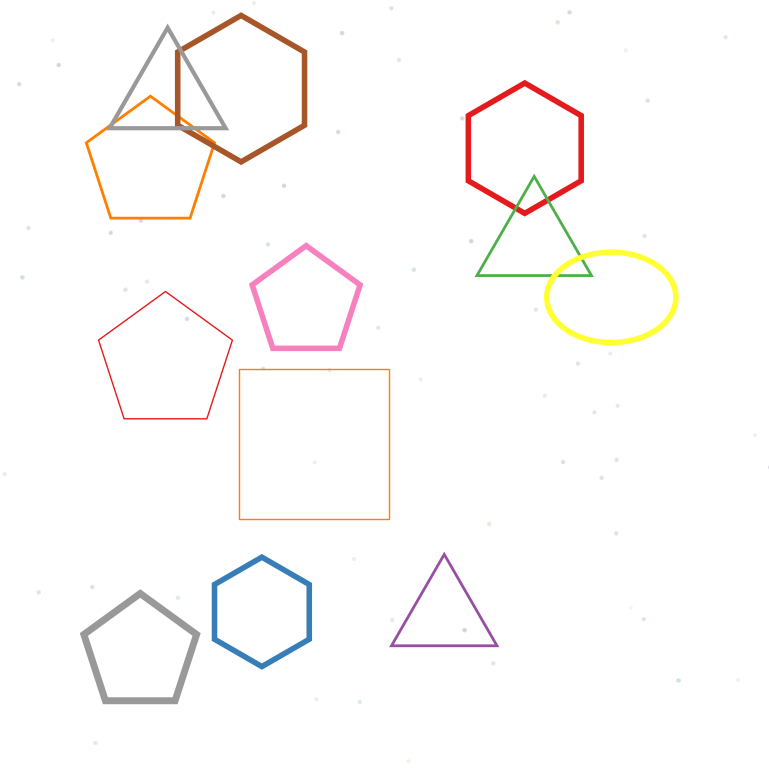[{"shape": "pentagon", "thickness": 0.5, "radius": 0.46, "center": [0.215, 0.53]}, {"shape": "hexagon", "thickness": 2, "radius": 0.42, "center": [0.682, 0.808]}, {"shape": "hexagon", "thickness": 2, "radius": 0.36, "center": [0.34, 0.205]}, {"shape": "triangle", "thickness": 1, "radius": 0.43, "center": [0.694, 0.685]}, {"shape": "triangle", "thickness": 1, "radius": 0.4, "center": [0.577, 0.201]}, {"shape": "pentagon", "thickness": 1, "radius": 0.44, "center": [0.195, 0.788]}, {"shape": "square", "thickness": 0.5, "radius": 0.49, "center": [0.408, 0.424]}, {"shape": "oval", "thickness": 2, "radius": 0.42, "center": [0.794, 0.614]}, {"shape": "hexagon", "thickness": 2, "radius": 0.48, "center": [0.313, 0.885]}, {"shape": "pentagon", "thickness": 2, "radius": 0.37, "center": [0.398, 0.607]}, {"shape": "pentagon", "thickness": 2.5, "radius": 0.38, "center": [0.182, 0.152]}, {"shape": "triangle", "thickness": 1.5, "radius": 0.44, "center": [0.218, 0.877]}]